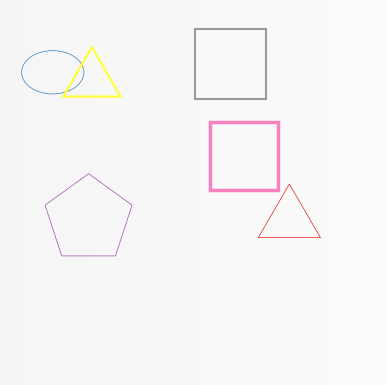[{"shape": "triangle", "thickness": 0.5, "radius": 0.46, "center": [0.747, 0.429]}, {"shape": "oval", "thickness": 0.5, "radius": 0.4, "center": [0.136, 0.812]}, {"shape": "pentagon", "thickness": 0.5, "radius": 0.59, "center": [0.229, 0.431]}, {"shape": "triangle", "thickness": 1.5, "radius": 0.43, "center": [0.237, 0.792]}, {"shape": "square", "thickness": 2.5, "radius": 0.44, "center": [0.629, 0.596]}, {"shape": "square", "thickness": 1.5, "radius": 0.46, "center": [0.594, 0.834]}]